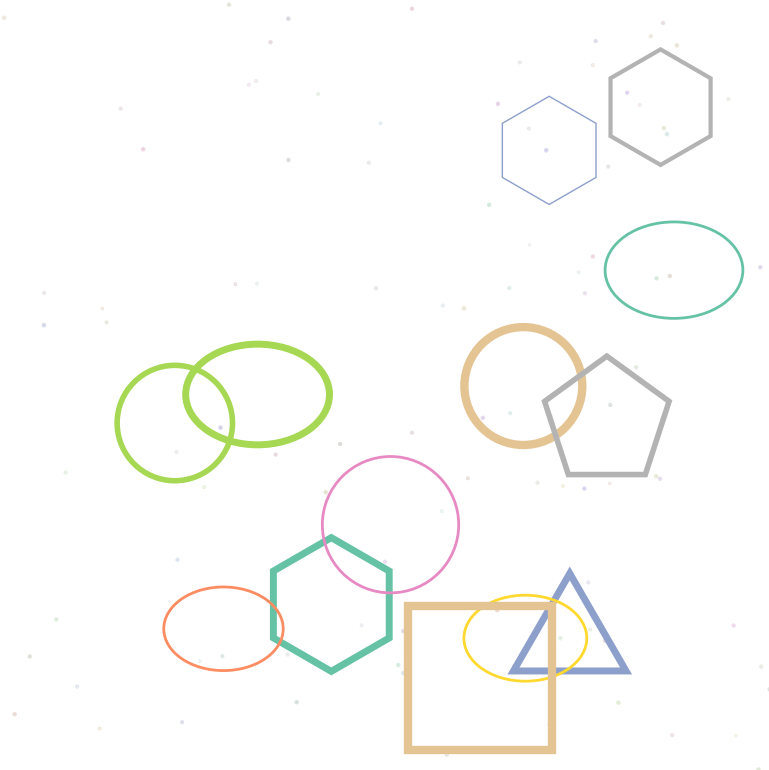[{"shape": "hexagon", "thickness": 2.5, "radius": 0.43, "center": [0.43, 0.215]}, {"shape": "oval", "thickness": 1, "radius": 0.45, "center": [0.875, 0.649]}, {"shape": "oval", "thickness": 1, "radius": 0.39, "center": [0.29, 0.183]}, {"shape": "triangle", "thickness": 2.5, "radius": 0.42, "center": [0.74, 0.171]}, {"shape": "hexagon", "thickness": 0.5, "radius": 0.35, "center": [0.713, 0.805]}, {"shape": "circle", "thickness": 1, "radius": 0.44, "center": [0.507, 0.319]}, {"shape": "oval", "thickness": 2.5, "radius": 0.47, "center": [0.335, 0.488]}, {"shape": "circle", "thickness": 2, "radius": 0.37, "center": [0.227, 0.451]}, {"shape": "oval", "thickness": 1, "radius": 0.4, "center": [0.682, 0.171]}, {"shape": "square", "thickness": 3, "radius": 0.47, "center": [0.623, 0.12]}, {"shape": "circle", "thickness": 3, "radius": 0.38, "center": [0.68, 0.499]}, {"shape": "hexagon", "thickness": 1.5, "radius": 0.38, "center": [0.858, 0.861]}, {"shape": "pentagon", "thickness": 2, "radius": 0.43, "center": [0.788, 0.452]}]